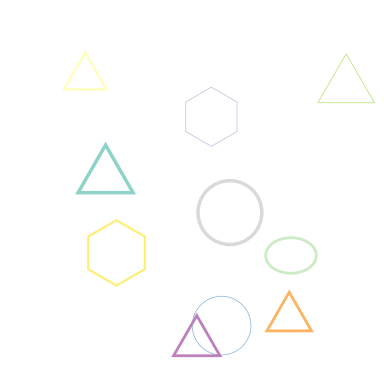[{"shape": "triangle", "thickness": 2.5, "radius": 0.41, "center": [0.274, 0.541]}, {"shape": "triangle", "thickness": 1.5, "radius": 0.32, "center": [0.221, 0.8]}, {"shape": "hexagon", "thickness": 0.5, "radius": 0.38, "center": [0.549, 0.697]}, {"shape": "circle", "thickness": 0.5, "radius": 0.38, "center": [0.576, 0.154]}, {"shape": "triangle", "thickness": 2, "radius": 0.33, "center": [0.751, 0.174]}, {"shape": "triangle", "thickness": 0.5, "radius": 0.42, "center": [0.899, 0.776]}, {"shape": "circle", "thickness": 2.5, "radius": 0.41, "center": [0.597, 0.448]}, {"shape": "triangle", "thickness": 2, "radius": 0.35, "center": [0.511, 0.111]}, {"shape": "oval", "thickness": 2, "radius": 0.33, "center": [0.756, 0.336]}, {"shape": "hexagon", "thickness": 1.5, "radius": 0.42, "center": [0.303, 0.343]}]